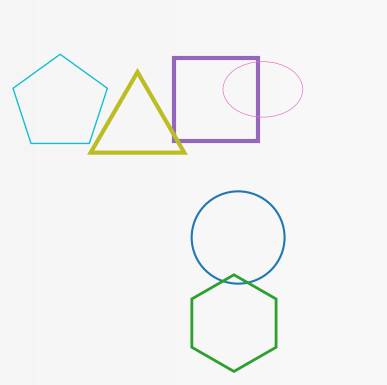[{"shape": "circle", "thickness": 1.5, "radius": 0.6, "center": [0.615, 0.383]}, {"shape": "hexagon", "thickness": 2, "radius": 0.63, "center": [0.604, 0.161]}, {"shape": "square", "thickness": 3, "radius": 0.54, "center": [0.558, 0.74]}, {"shape": "oval", "thickness": 0.5, "radius": 0.51, "center": [0.678, 0.768]}, {"shape": "triangle", "thickness": 3, "radius": 0.7, "center": [0.355, 0.673]}, {"shape": "pentagon", "thickness": 1, "radius": 0.64, "center": [0.155, 0.731]}]